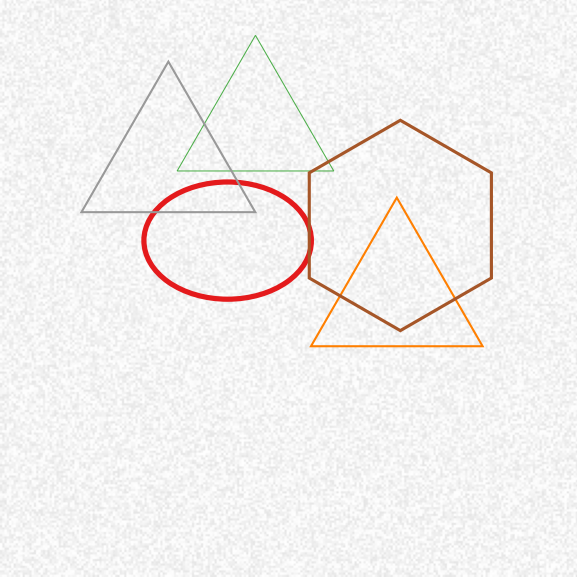[{"shape": "oval", "thickness": 2.5, "radius": 0.72, "center": [0.394, 0.583]}, {"shape": "triangle", "thickness": 0.5, "radius": 0.78, "center": [0.442, 0.781]}, {"shape": "triangle", "thickness": 1, "radius": 0.86, "center": [0.687, 0.485]}, {"shape": "hexagon", "thickness": 1.5, "radius": 0.91, "center": [0.693, 0.609]}, {"shape": "triangle", "thickness": 1, "radius": 0.87, "center": [0.292, 0.719]}]